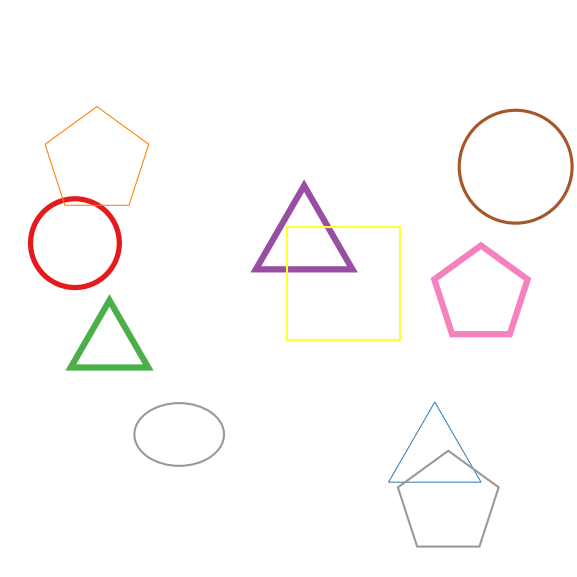[{"shape": "circle", "thickness": 2.5, "radius": 0.38, "center": [0.13, 0.578]}, {"shape": "triangle", "thickness": 0.5, "radius": 0.46, "center": [0.753, 0.21]}, {"shape": "triangle", "thickness": 3, "radius": 0.39, "center": [0.19, 0.402]}, {"shape": "triangle", "thickness": 3, "radius": 0.48, "center": [0.527, 0.581]}, {"shape": "pentagon", "thickness": 0.5, "radius": 0.47, "center": [0.168, 0.72]}, {"shape": "square", "thickness": 1, "radius": 0.49, "center": [0.595, 0.509]}, {"shape": "circle", "thickness": 1.5, "radius": 0.49, "center": [0.893, 0.71]}, {"shape": "pentagon", "thickness": 3, "radius": 0.42, "center": [0.833, 0.489]}, {"shape": "pentagon", "thickness": 1, "radius": 0.46, "center": [0.776, 0.127]}, {"shape": "oval", "thickness": 1, "radius": 0.39, "center": [0.31, 0.247]}]